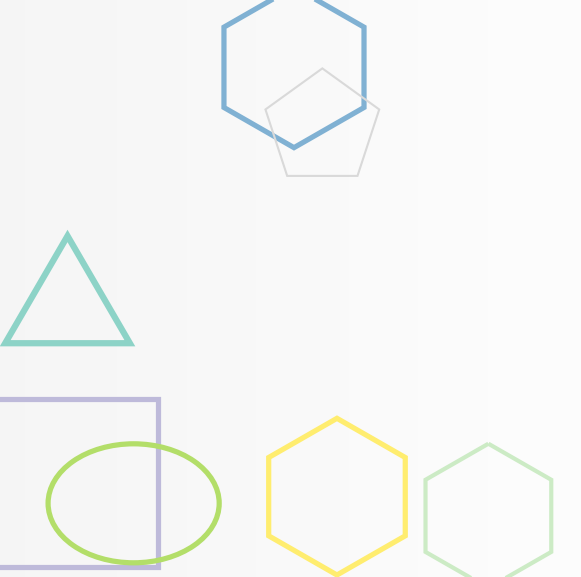[{"shape": "triangle", "thickness": 3, "radius": 0.62, "center": [0.116, 0.467]}, {"shape": "square", "thickness": 2.5, "radius": 0.73, "center": [0.126, 0.162]}, {"shape": "hexagon", "thickness": 2.5, "radius": 0.7, "center": [0.506, 0.883]}, {"shape": "oval", "thickness": 2.5, "radius": 0.74, "center": [0.23, 0.128]}, {"shape": "pentagon", "thickness": 1, "radius": 0.51, "center": [0.555, 0.778]}, {"shape": "hexagon", "thickness": 2, "radius": 0.62, "center": [0.84, 0.106]}, {"shape": "hexagon", "thickness": 2.5, "radius": 0.68, "center": [0.58, 0.139]}]